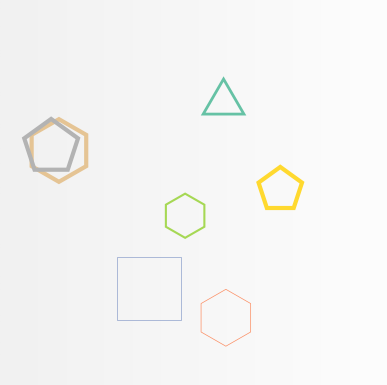[{"shape": "triangle", "thickness": 2, "radius": 0.3, "center": [0.577, 0.734]}, {"shape": "hexagon", "thickness": 0.5, "radius": 0.37, "center": [0.583, 0.175]}, {"shape": "square", "thickness": 0.5, "radius": 0.41, "center": [0.385, 0.251]}, {"shape": "hexagon", "thickness": 1.5, "radius": 0.29, "center": [0.478, 0.44]}, {"shape": "pentagon", "thickness": 3, "radius": 0.29, "center": [0.723, 0.507]}, {"shape": "hexagon", "thickness": 3, "radius": 0.41, "center": [0.152, 0.609]}, {"shape": "pentagon", "thickness": 3, "radius": 0.36, "center": [0.132, 0.618]}]